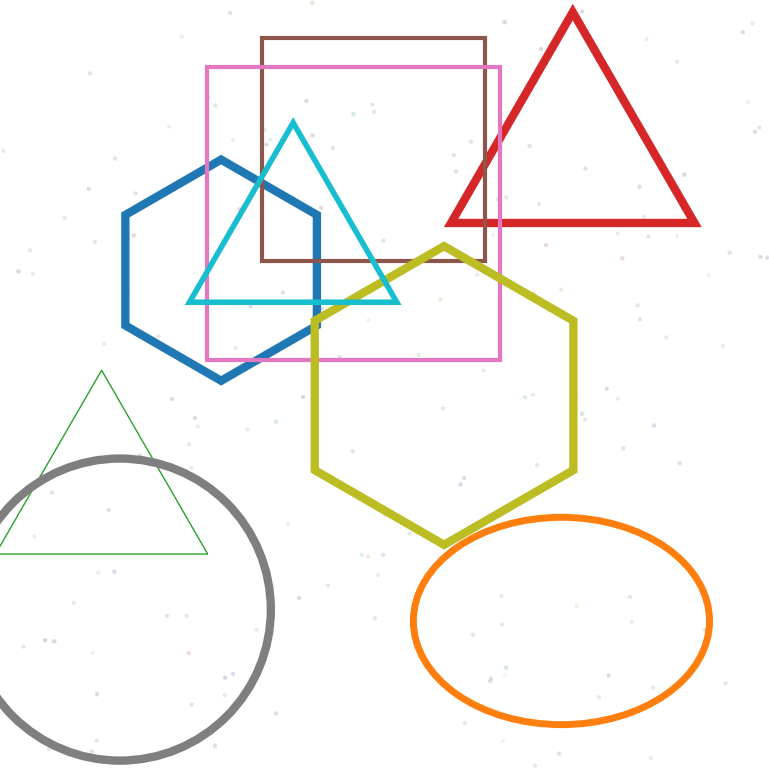[{"shape": "hexagon", "thickness": 3, "radius": 0.72, "center": [0.287, 0.649]}, {"shape": "oval", "thickness": 2.5, "radius": 0.96, "center": [0.729, 0.194]}, {"shape": "triangle", "thickness": 0.5, "radius": 0.8, "center": [0.132, 0.36]}, {"shape": "triangle", "thickness": 3, "radius": 0.91, "center": [0.744, 0.802]}, {"shape": "square", "thickness": 1.5, "radius": 0.72, "center": [0.485, 0.806]}, {"shape": "square", "thickness": 1.5, "radius": 0.95, "center": [0.459, 0.722]}, {"shape": "circle", "thickness": 3, "radius": 0.98, "center": [0.156, 0.208]}, {"shape": "hexagon", "thickness": 3, "radius": 0.97, "center": [0.577, 0.486]}, {"shape": "triangle", "thickness": 2, "radius": 0.78, "center": [0.381, 0.685]}]